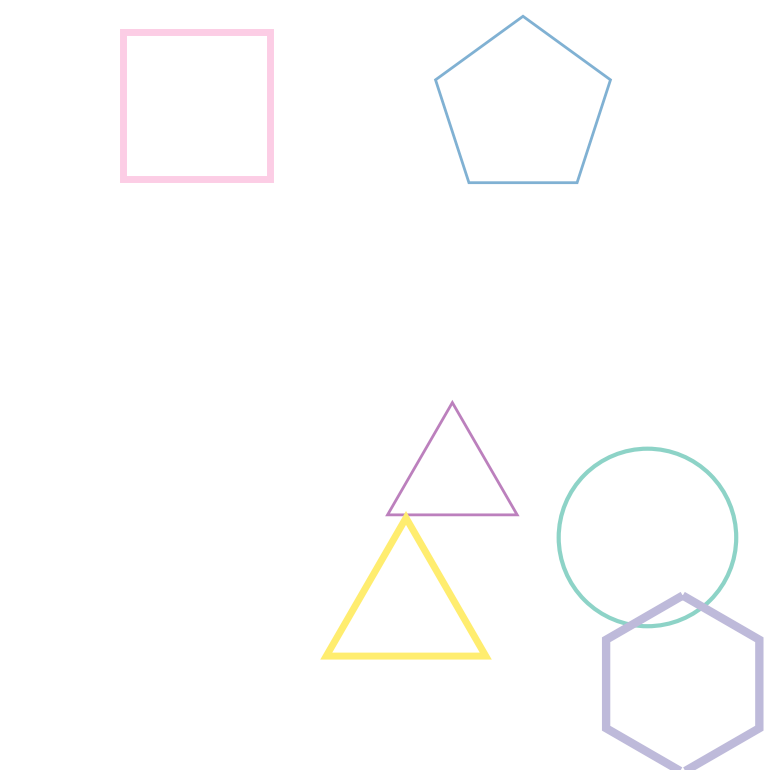[{"shape": "circle", "thickness": 1.5, "radius": 0.58, "center": [0.841, 0.302]}, {"shape": "hexagon", "thickness": 3, "radius": 0.57, "center": [0.887, 0.112]}, {"shape": "pentagon", "thickness": 1, "radius": 0.6, "center": [0.679, 0.859]}, {"shape": "square", "thickness": 2.5, "radius": 0.48, "center": [0.255, 0.863]}, {"shape": "triangle", "thickness": 1, "radius": 0.49, "center": [0.587, 0.38]}, {"shape": "triangle", "thickness": 2.5, "radius": 0.6, "center": [0.527, 0.208]}]